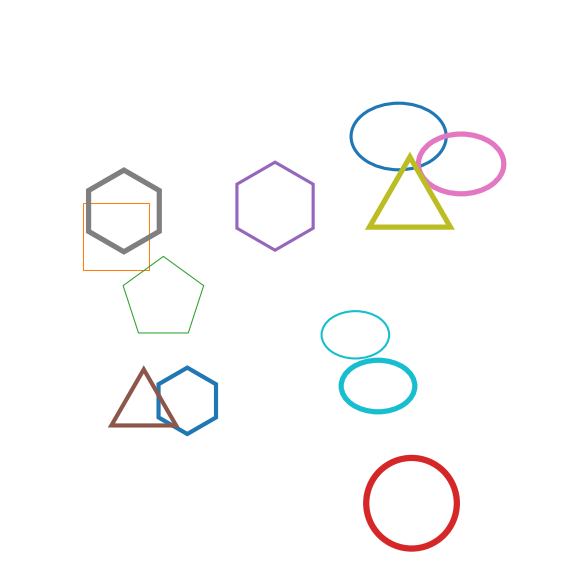[{"shape": "hexagon", "thickness": 2, "radius": 0.29, "center": [0.324, 0.305]}, {"shape": "oval", "thickness": 1.5, "radius": 0.41, "center": [0.69, 0.763]}, {"shape": "square", "thickness": 0.5, "radius": 0.29, "center": [0.201, 0.589]}, {"shape": "pentagon", "thickness": 0.5, "radius": 0.37, "center": [0.283, 0.482]}, {"shape": "circle", "thickness": 3, "radius": 0.39, "center": [0.713, 0.128]}, {"shape": "hexagon", "thickness": 1.5, "radius": 0.38, "center": [0.476, 0.642]}, {"shape": "triangle", "thickness": 2, "radius": 0.32, "center": [0.249, 0.295]}, {"shape": "oval", "thickness": 2.5, "radius": 0.37, "center": [0.798, 0.715]}, {"shape": "hexagon", "thickness": 2.5, "radius": 0.35, "center": [0.215, 0.634]}, {"shape": "triangle", "thickness": 2.5, "radius": 0.4, "center": [0.71, 0.646]}, {"shape": "oval", "thickness": 1, "radius": 0.29, "center": [0.615, 0.419]}, {"shape": "oval", "thickness": 2.5, "radius": 0.32, "center": [0.655, 0.331]}]